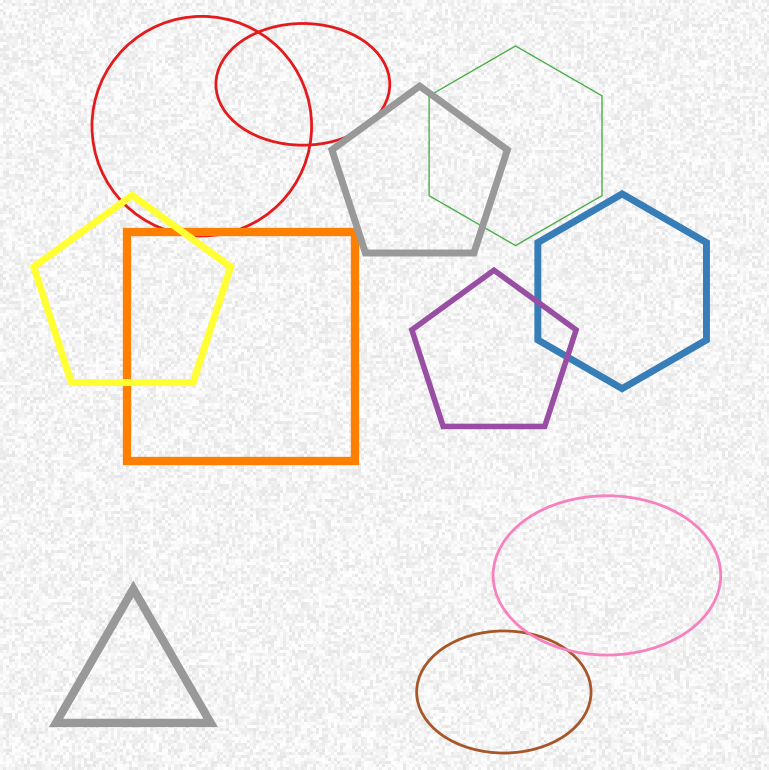[{"shape": "circle", "thickness": 1, "radius": 0.71, "center": [0.262, 0.836]}, {"shape": "oval", "thickness": 1, "radius": 0.56, "center": [0.393, 0.89]}, {"shape": "hexagon", "thickness": 2.5, "radius": 0.63, "center": [0.808, 0.622]}, {"shape": "hexagon", "thickness": 0.5, "radius": 0.65, "center": [0.67, 0.811]}, {"shape": "pentagon", "thickness": 2, "radius": 0.56, "center": [0.642, 0.537]}, {"shape": "square", "thickness": 3, "radius": 0.74, "center": [0.313, 0.55]}, {"shape": "pentagon", "thickness": 2.5, "radius": 0.67, "center": [0.172, 0.612]}, {"shape": "oval", "thickness": 1, "radius": 0.57, "center": [0.654, 0.101]}, {"shape": "oval", "thickness": 1, "radius": 0.74, "center": [0.788, 0.253]}, {"shape": "triangle", "thickness": 3, "radius": 0.58, "center": [0.173, 0.119]}, {"shape": "pentagon", "thickness": 2.5, "radius": 0.6, "center": [0.545, 0.768]}]